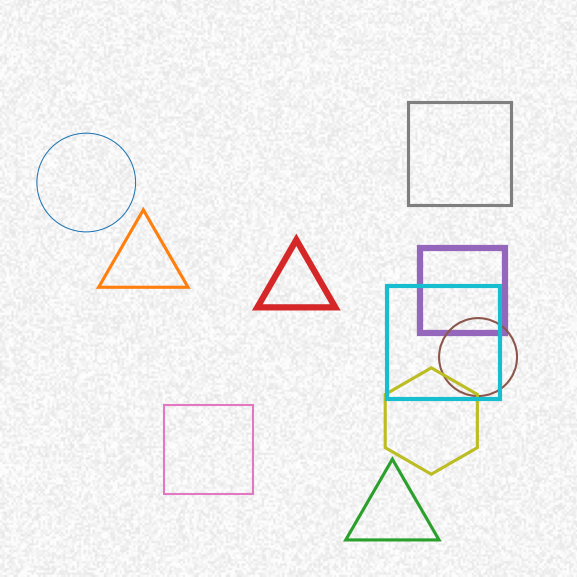[{"shape": "circle", "thickness": 0.5, "radius": 0.43, "center": [0.149, 0.683]}, {"shape": "triangle", "thickness": 1.5, "radius": 0.45, "center": [0.248, 0.546]}, {"shape": "triangle", "thickness": 1.5, "radius": 0.47, "center": [0.679, 0.111]}, {"shape": "triangle", "thickness": 3, "radius": 0.39, "center": [0.513, 0.506]}, {"shape": "square", "thickness": 3, "radius": 0.37, "center": [0.8, 0.496]}, {"shape": "circle", "thickness": 1, "radius": 0.34, "center": [0.828, 0.381]}, {"shape": "square", "thickness": 1, "radius": 0.38, "center": [0.361, 0.22]}, {"shape": "square", "thickness": 1.5, "radius": 0.44, "center": [0.796, 0.733]}, {"shape": "hexagon", "thickness": 1.5, "radius": 0.46, "center": [0.747, 0.27]}, {"shape": "square", "thickness": 2, "radius": 0.49, "center": [0.768, 0.406]}]